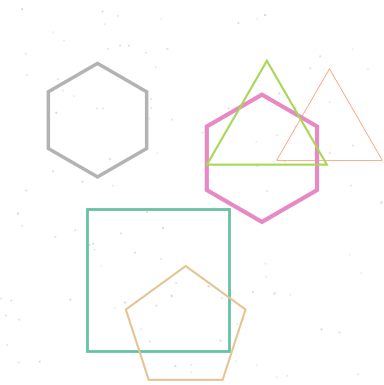[{"shape": "square", "thickness": 2, "radius": 0.92, "center": [0.41, 0.272]}, {"shape": "triangle", "thickness": 0.5, "radius": 0.79, "center": [0.856, 0.663]}, {"shape": "hexagon", "thickness": 3, "radius": 0.83, "center": [0.68, 0.589]}, {"shape": "triangle", "thickness": 1.5, "radius": 0.9, "center": [0.693, 0.662]}, {"shape": "pentagon", "thickness": 1.5, "radius": 0.82, "center": [0.482, 0.146]}, {"shape": "hexagon", "thickness": 2.5, "radius": 0.74, "center": [0.253, 0.688]}]